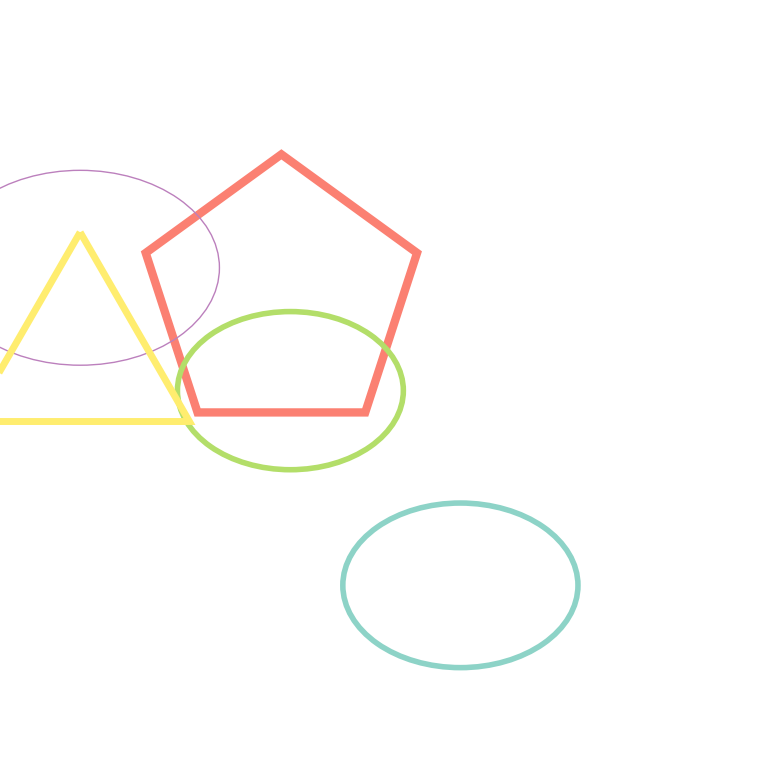[{"shape": "oval", "thickness": 2, "radius": 0.76, "center": [0.598, 0.24]}, {"shape": "pentagon", "thickness": 3, "radius": 0.93, "center": [0.365, 0.614]}, {"shape": "oval", "thickness": 2, "radius": 0.73, "center": [0.377, 0.493]}, {"shape": "oval", "thickness": 0.5, "radius": 0.9, "center": [0.104, 0.652]}, {"shape": "triangle", "thickness": 2.5, "radius": 0.82, "center": [0.104, 0.535]}]